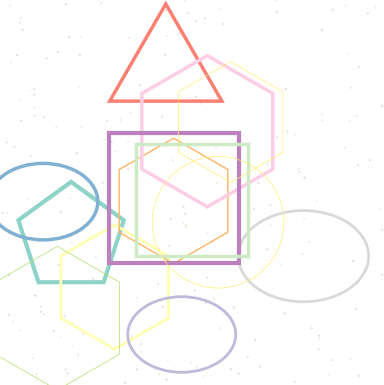[{"shape": "pentagon", "thickness": 3, "radius": 0.72, "center": [0.185, 0.384]}, {"shape": "hexagon", "thickness": 2, "radius": 0.81, "center": [0.298, 0.255]}, {"shape": "oval", "thickness": 2, "radius": 0.7, "center": [0.472, 0.131]}, {"shape": "triangle", "thickness": 2.5, "radius": 0.84, "center": [0.431, 0.821]}, {"shape": "oval", "thickness": 2.5, "radius": 0.71, "center": [0.112, 0.476]}, {"shape": "hexagon", "thickness": 1, "radius": 0.81, "center": [0.451, 0.478]}, {"shape": "hexagon", "thickness": 0.5, "radius": 0.93, "center": [0.149, 0.174]}, {"shape": "hexagon", "thickness": 2.5, "radius": 0.98, "center": [0.538, 0.659]}, {"shape": "oval", "thickness": 2, "radius": 0.85, "center": [0.788, 0.335]}, {"shape": "square", "thickness": 3, "radius": 0.85, "center": [0.453, 0.486]}, {"shape": "square", "thickness": 2.5, "radius": 0.73, "center": [0.499, 0.481]}, {"shape": "circle", "thickness": 0.5, "radius": 0.85, "center": [0.566, 0.423]}, {"shape": "hexagon", "thickness": 0.5, "radius": 0.78, "center": [0.599, 0.683]}]